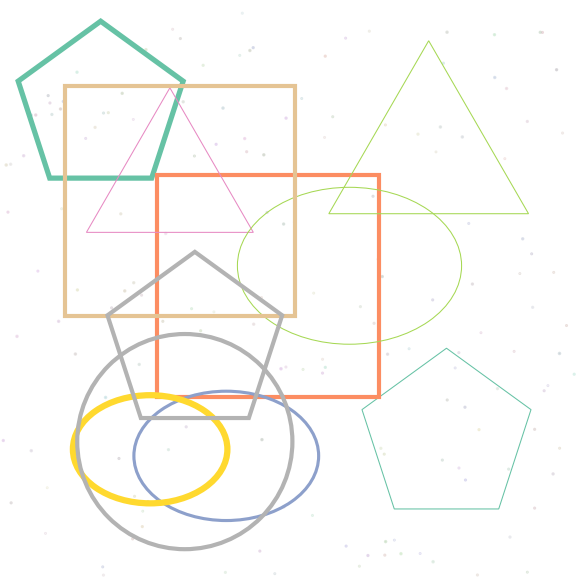[{"shape": "pentagon", "thickness": 2.5, "radius": 0.75, "center": [0.174, 0.812]}, {"shape": "pentagon", "thickness": 0.5, "radius": 0.77, "center": [0.773, 0.242]}, {"shape": "square", "thickness": 2, "radius": 0.96, "center": [0.464, 0.504]}, {"shape": "oval", "thickness": 1.5, "radius": 0.8, "center": [0.392, 0.21]}, {"shape": "triangle", "thickness": 0.5, "radius": 0.83, "center": [0.294, 0.68]}, {"shape": "triangle", "thickness": 0.5, "radius": 1.0, "center": [0.742, 0.729]}, {"shape": "oval", "thickness": 0.5, "radius": 0.97, "center": [0.605, 0.539]}, {"shape": "oval", "thickness": 3, "radius": 0.67, "center": [0.26, 0.221]}, {"shape": "square", "thickness": 2, "radius": 1.0, "center": [0.311, 0.652]}, {"shape": "pentagon", "thickness": 2, "radius": 0.8, "center": [0.337, 0.404]}, {"shape": "circle", "thickness": 2, "radius": 0.93, "center": [0.32, 0.234]}]